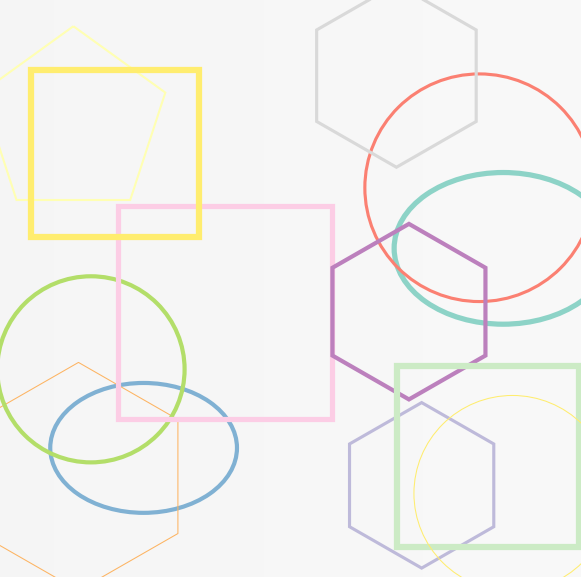[{"shape": "oval", "thickness": 2.5, "radius": 0.94, "center": [0.866, 0.569]}, {"shape": "pentagon", "thickness": 1, "radius": 0.83, "center": [0.126, 0.787]}, {"shape": "hexagon", "thickness": 1.5, "radius": 0.72, "center": [0.725, 0.159]}, {"shape": "circle", "thickness": 1.5, "radius": 0.99, "center": [0.825, 0.674]}, {"shape": "oval", "thickness": 2, "radius": 0.8, "center": [0.247, 0.224]}, {"shape": "hexagon", "thickness": 0.5, "radius": 0.99, "center": [0.135, 0.174]}, {"shape": "circle", "thickness": 2, "radius": 0.81, "center": [0.156, 0.36]}, {"shape": "square", "thickness": 2.5, "radius": 0.92, "center": [0.387, 0.458]}, {"shape": "hexagon", "thickness": 1.5, "radius": 0.79, "center": [0.682, 0.868]}, {"shape": "hexagon", "thickness": 2, "radius": 0.76, "center": [0.704, 0.459]}, {"shape": "square", "thickness": 3, "radius": 0.78, "center": [0.839, 0.208]}, {"shape": "circle", "thickness": 0.5, "radius": 0.85, "center": [0.882, 0.145]}, {"shape": "square", "thickness": 3, "radius": 0.72, "center": [0.197, 0.733]}]